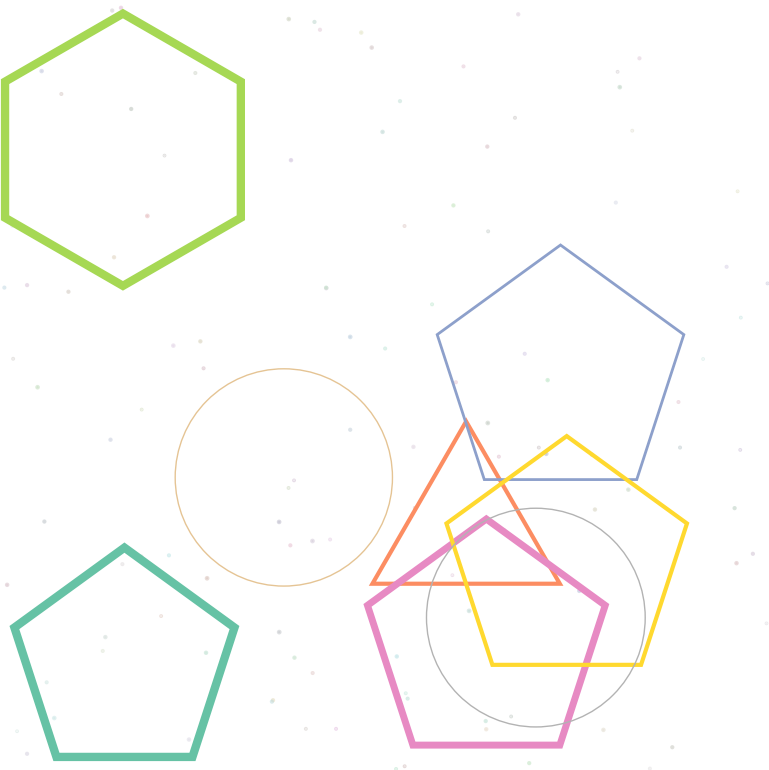[{"shape": "pentagon", "thickness": 3, "radius": 0.75, "center": [0.162, 0.139]}, {"shape": "triangle", "thickness": 1.5, "radius": 0.7, "center": [0.605, 0.312]}, {"shape": "pentagon", "thickness": 1, "radius": 0.84, "center": [0.728, 0.513]}, {"shape": "pentagon", "thickness": 2.5, "radius": 0.81, "center": [0.632, 0.164]}, {"shape": "hexagon", "thickness": 3, "radius": 0.88, "center": [0.16, 0.806]}, {"shape": "pentagon", "thickness": 1.5, "radius": 0.82, "center": [0.736, 0.269]}, {"shape": "circle", "thickness": 0.5, "radius": 0.71, "center": [0.369, 0.38]}, {"shape": "circle", "thickness": 0.5, "radius": 0.71, "center": [0.696, 0.198]}]